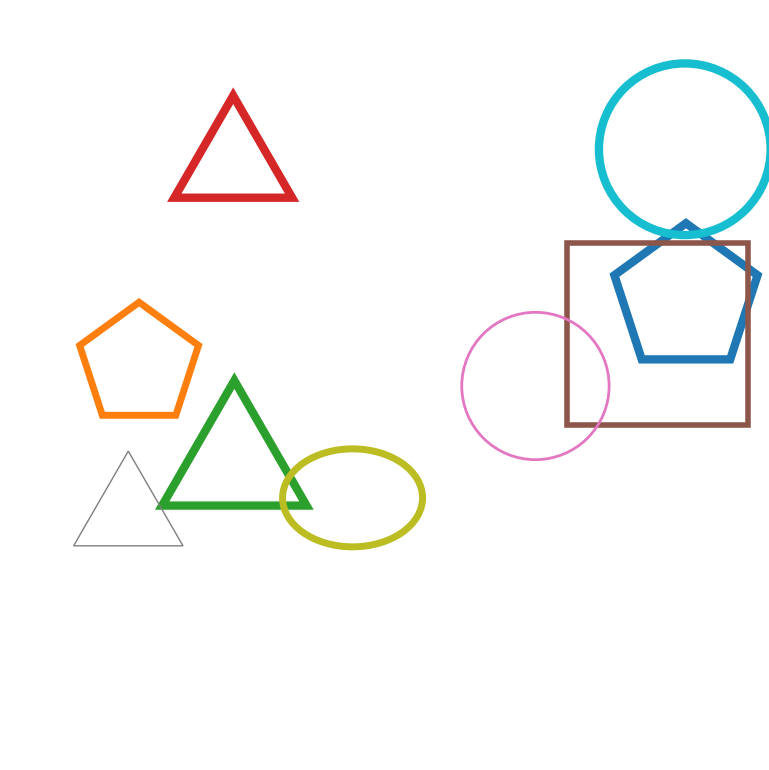[{"shape": "pentagon", "thickness": 3, "radius": 0.49, "center": [0.891, 0.612]}, {"shape": "pentagon", "thickness": 2.5, "radius": 0.41, "center": [0.181, 0.526]}, {"shape": "triangle", "thickness": 3, "radius": 0.54, "center": [0.304, 0.398]}, {"shape": "triangle", "thickness": 3, "radius": 0.44, "center": [0.303, 0.787]}, {"shape": "square", "thickness": 2, "radius": 0.59, "center": [0.854, 0.567]}, {"shape": "circle", "thickness": 1, "radius": 0.48, "center": [0.695, 0.499]}, {"shape": "triangle", "thickness": 0.5, "radius": 0.41, "center": [0.167, 0.332]}, {"shape": "oval", "thickness": 2.5, "radius": 0.45, "center": [0.458, 0.353]}, {"shape": "circle", "thickness": 3, "radius": 0.56, "center": [0.889, 0.806]}]